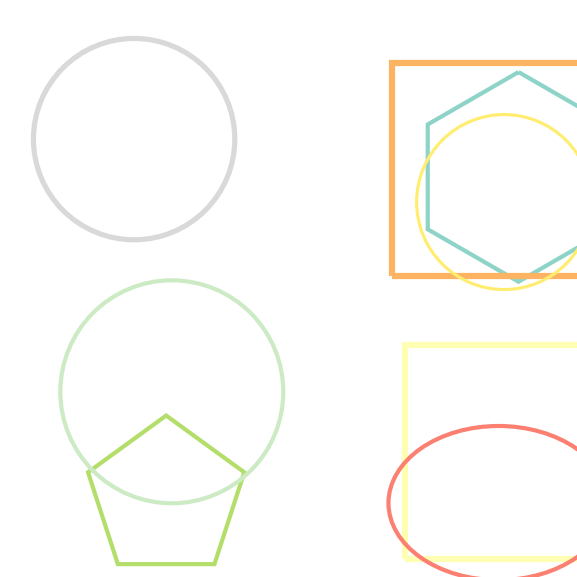[{"shape": "hexagon", "thickness": 2, "radius": 0.91, "center": [0.898, 0.693]}, {"shape": "square", "thickness": 3, "radius": 0.93, "center": [0.887, 0.216]}, {"shape": "oval", "thickness": 2, "radius": 0.95, "center": [0.863, 0.128]}, {"shape": "square", "thickness": 3, "radius": 0.93, "center": [0.863, 0.706]}, {"shape": "pentagon", "thickness": 2, "radius": 0.71, "center": [0.288, 0.137]}, {"shape": "circle", "thickness": 2.5, "radius": 0.87, "center": [0.232, 0.758]}, {"shape": "circle", "thickness": 2, "radius": 0.97, "center": [0.298, 0.321]}, {"shape": "circle", "thickness": 1.5, "radius": 0.76, "center": [0.873, 0.649]}]